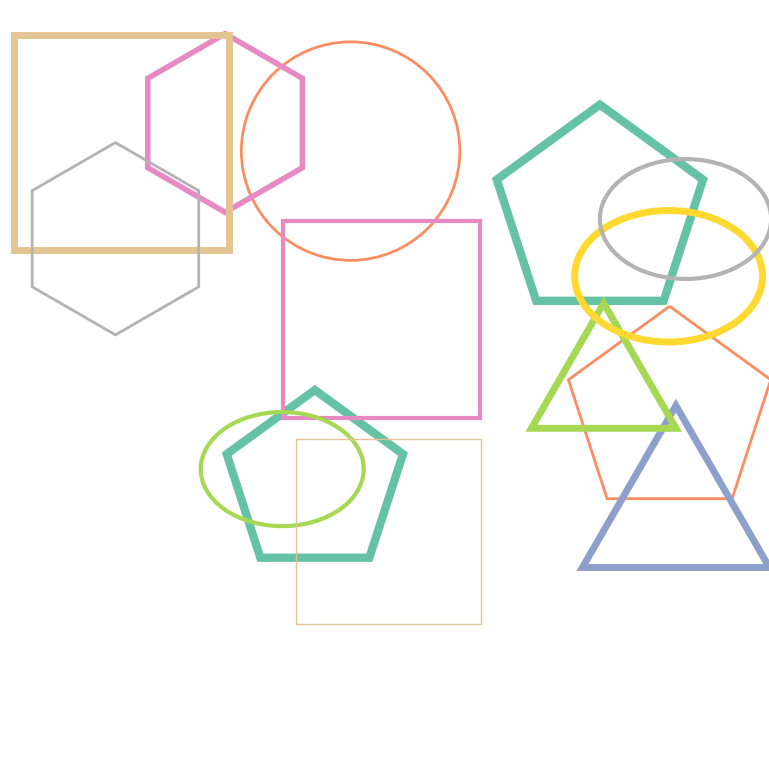[{"shape": "pentagon", "thickness": 3, "radius": 0.6, "center": [0.409, 0.373]}, {"shape": "pentagon", "thickness": 3, "radius": 0.7, "center": [0.779, 0.723]}, {"shape": "pentagon", "thickness": 1, "radius": 0.69, "center": [0.87, 0.464]}, {"shape": "circle", "thickness": 1, "radius": 0.71, "center": [0.455, 0.804]}, {"shape": "triangle", "thickness": 2.5, "radius": 0.7, "center": [0.878, 0.333]}, {"shape": "square", "thickness": 1.5, "radius": 0.64, "center": [0.495, 0.585]}, {"shape": "hexagon", "thickness": 2, "radius": 0.58, "center": [0.292, 0.84]}, {"shape": "oval", "thickness": 1.5, "radius": 0.53, "center": [0.366, 0.391]}, {"shape": "triangle", "thickness": 2.5, "radius": 0.54, "center": [0.784, 0.498]}, {"shape": "oval", "thickness": 2.5, "radius": 0.61, "center": [0.868, 0.641]}, {"shape": "square", "thickness": 2.5, "radius": 0.7, "center": [0.157, 0.815]}, {"shape": "square", "thickness": 0.5, "radius": 0.6, "center": [0.505, 0.31]}, {"shape": "oval", "thickness": 1.5, "radius": 0.56, "center": [0.89, 0.716]}, {"shape": "hexagon", "thickness": 1, "radius": 0.62, "center": [0.15, 0.69]}]